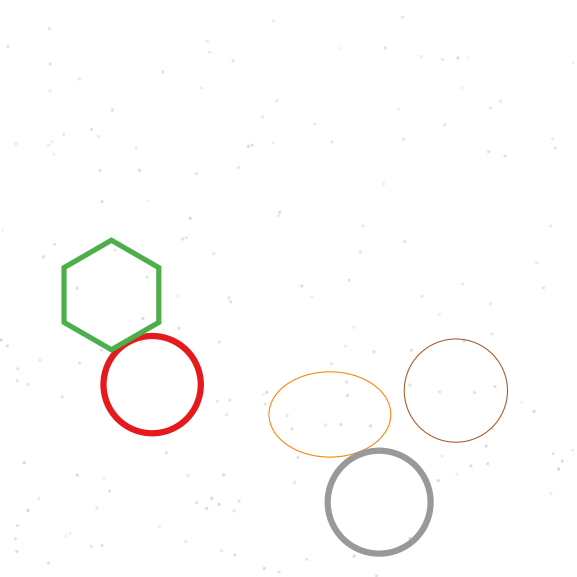[{"shape": "circle", "thickness": 3, "radius": 0.42, "center": [0.263, 0.333]}, {"shape": "hexagon", "thickness": 2.5, "radius": 0.47, "center": [0.193, 0.488]}, {"shape": "oval", "thickness": 0.5, "radius": 0.53, "center": [0.571, 0.281]}, {"shape": "circle", "thickness": 0.5, "radius": 0.45, "center": [0.789, 0.323]}, {"shape": "circle", "thickness": 3, "radius": 0.45, "center": [0.657, 0.13]}]